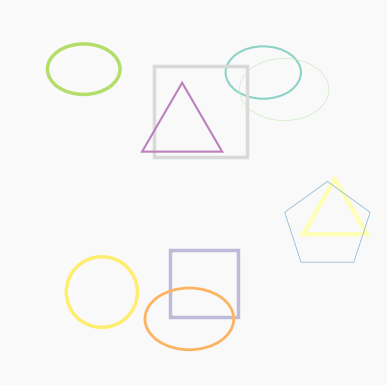[{"shape": "oval", "thickness": 1.5, "radius": 0.49, "center": [0.679, 0.812]}, {"shape": "triangle", "thickness": 3, "radius": 0.48, "center": [0.865, 0.439]}, {"shape": "square", "thickness": 2.5, "radius": 0.44, "center": [0.527, 0.264]}, {"shape": "pentagon", "thickness": 0.5, "radius": 0.58, "center": [0.845, 0.413]}, {"shape": "oval", "thickness": 2, "radius": 0.57, "center": [0.489, 0.172]}, {"shape": "oval", "thickness": 2.5, "radius": 0.47, "center": [0.216, 0.82]}, {"shape": "square", "thickness": 2.5, "radius": 0.59, "center": [0.518, 0.711]}, {"shape": "triangle", "thickness": 1.5, "radius": 0.6, "center": [0.47, 0.666]}, {"shape": "oval", "thickness": 0.5, "radius": 0.58, "center": [0.734, 0.768]}, {"shape": "circle", "thickness": 2.5, "radius": 0.46, "center": [0.263, 0.241]}]